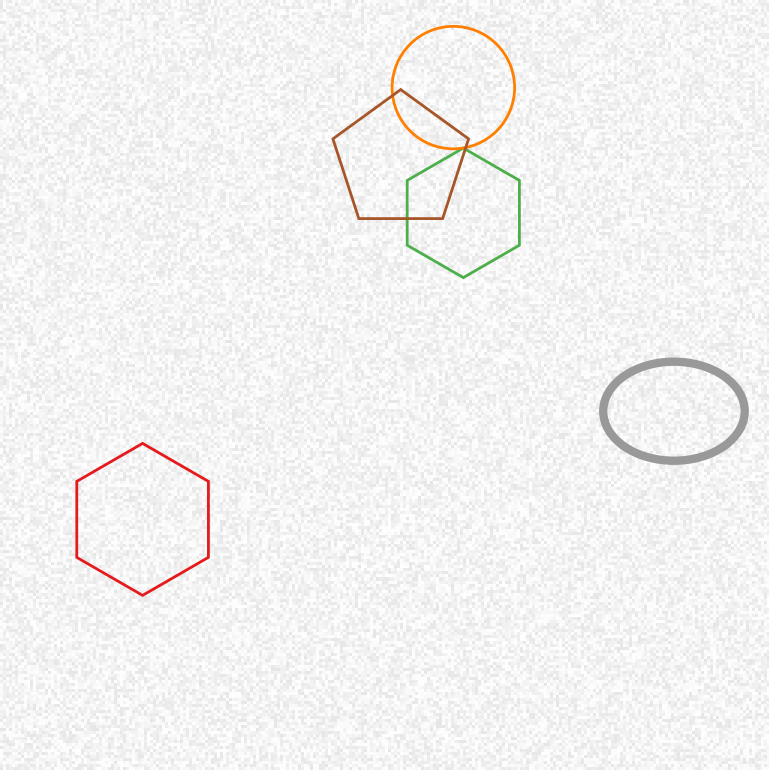[{"shape": "hexagon", "thickness": 1, "radius": 0.49, "center": [0.185, 0.325]}, {"shape": "hexagon", "thickness": 1, "radius": 0.42, "center": [0.602, 0.724]}, {"shape": "circle", "thickness": 1, "radius": 0.4, "center": [0.589, 0.886]}, {"shape": "pentagon", "thickness": 1, "radius": 0.46, "center": [0.52, 0.791]}, {"shape": "oval", "thickness": 3, "radius": 0.46, "center": [0.875, 0.466]}]